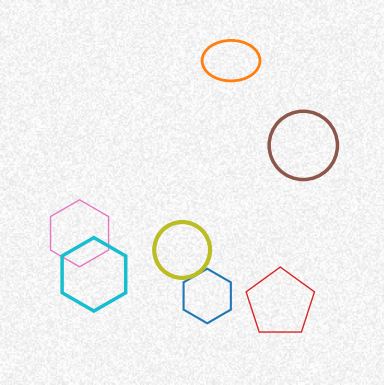[{"shape": "hexagon", "thickness": 1.5, "radius": 0.35, "center": [0.538, 0.231]}, {"shape": "oval", "thickness": 2, "radius": 0.38, "center": [0.6, 0.842]}, {"shape": "pentagon", "thickness": 1, "radius": 0.47, "center": [0.728, 0.213]}, {"shape": "circle", "thickness": 2.5, "radius": 0.44, "center": [0.788, 0.622]}, {"shape": "hexagon", "thickness": 1, "radius": 0.44, "center": [0.207, 0.394]}, {"shape": "circle", "thickness": 3, "radius": 0.36, "center": [0.473, 0.351]}, {"shape": "hexagon", "thickness": 2.5, "radius": 0.48, "center": [0.244, 0.287]}]